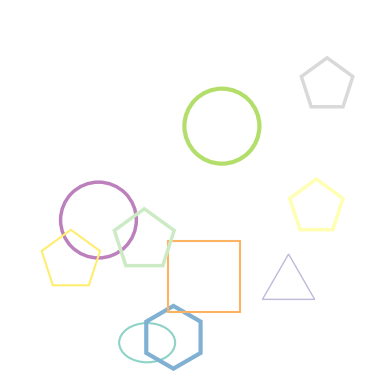[{"shape": "oval", "thickness": 1.5, "radius": 0.36, "center": [0.382, 0.11]}, {"shape": "pentagon", "thickness": 2.5, "radius": 0.36, "center": [0.822, 0.462]}, {"shape": "triangle", "thickness": 1, "radius": 0.39, "center": [0.75, 0.262]}, {"shape": "hexagon", "thickness": 3, "radius": 0.41, "center": [0.45, 0.124]}, {"shape": "square", "thickness": 1.5, "radius": 0.46, "center": [0.53, 0.282]}, {"shape": "circle", "thickness": 3, "radius": 0.49, "center": [0.576, 0.672]}, {"shape": "pentagon", "thickness": 2.5, "radius": 0.35, "center": [0.85, 0.78]}, {"shape": "circle", "thickness": 2.5, "radius": 0.49, "center": [0.256, 0.428]}, {"shape": "pentagon", "thickness": 2.5, "radius": 0.41, "center": [0.375, 0.376]}, {"shape": "pentagon", "thickness": 1.5, "radius": 0.4, "center": [0.184, 0.323]}]